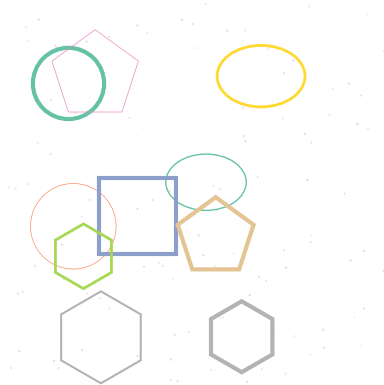[{"shape": "circle", "thickness": 3, "radius": 0.46, "center": [0.178, 0.783]}, {"shape": "oval", "thickness": 1, "radius": 0.52, "center": [0.535, 0.527]}, {"shape": "circle", "thickness": 0.5, "radius": 0.56, "center": [0.19, 0.412]}, {"shape": "square", "thickness": 3, "radius": 0.5, "center": [0.357, 0.439]}, {"shape": "pentagon", "thickness": 0.5, "radius": 0.59, "center": [0.247, 0.805]}, {"shape": "hexagon", "thickness": 2, "radius": 0.42, "center": [0.217, 0.334]}, {"shape": "oval", "thickness": 2, "radius": 0.57, "center": [0.678, 0.802]}, {"shape": "pentagon", "thickness": 3, "radius": 0.52, "center": [0.56, 0.384]}, {"shape": "hexagon", "thickness": 1.5, "radius": 0.6, "center": [0.262, 0.124]}, {"shape": "hexagon", "thickness": 3, "radius": 0.46, "center": [0.628, 0.125]}]